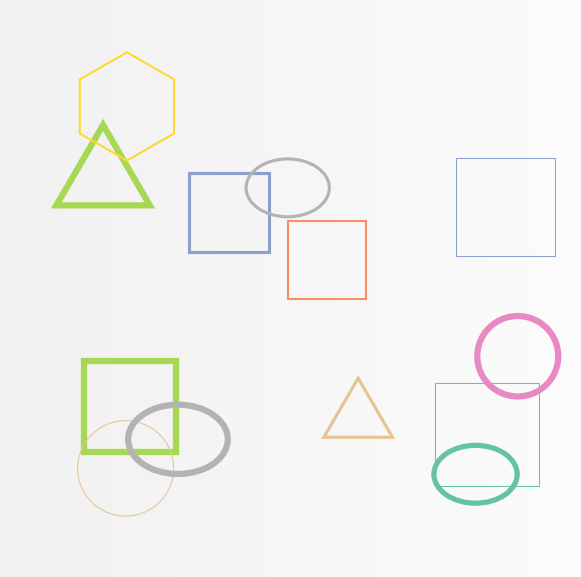[{"shape": "square", "thickness": 0.5, "radius": 0.44, "center": [0.838, 0.246]}, {"shape": "oval", "thickness": 2.5, "radius": 0.36, "center": [0.818, 0.178]}, {"shape": "square", "thickness": 1, "radius": 0.34, "center": [0.563, 0.549]}, {"shape": "square", "thickness": 0.5, "radius": 0.43, "center": [0.87, 0.641]}, {"shape": "square", "thickness": 1.5, "radius": 0.35, "center": [0.394, 0.631]}, {"shape": "circle", "thickness": 3, "radius": 0.35, "center": [0.891, 0.382]}, {"shape": "square", "thickness": 3, "radius": 0.39, "center": [0.223, 0.295]}, {"shape": "triangle", "thickness": 3, "radius": 0.46, "center": [0.177, 0.69]}, {"shape": "hexagon", "thickness": 1, "radius": 0.47, "center": [0.218, 0.815]}, {"shape": "circle", "thickness": 0.5, "radius": 0.41, "center": [0.216, 0.188]}, {"shape": "triangle", "thickness": 1.5, "radius": 0.34, "center": [0.616, 0.276]}, {"shape": "oval", "thickness": 1.5, "radius": 0.36, "center": [0.495, 0.674]}, {"shape": "oval", "thickness": 3, "radius": 0.43, "center": [0.306, 0.238]}]